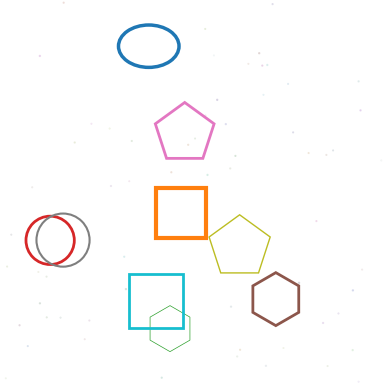[{"shape": "oval", "thickness": 2.5, "radius": 0.39, "center": [0.386, 0.88]}, {"shape": "square", "thickness": 3, "radius": 0.32, "center": [0.47, 0.448]}, {"shape": "hexagon", "thickness": 0.5, "radius": 0.3, "center": [0.442, 0.146]}, {"shape": "circle", "thickness": 2, "radius": 0.31, "center": [0.13, 0.376]}, {"shape": "hexagon", "thickness": 2, "radius": 0.34, "center": [0.716, 0.223]}, {"shape": "pentagon", "thickness": 2, "radius": 0.4, "center": [0.48, 0.654]}, {"shape": "circle", "thickness": 1.5, "radius": 0.34, "center": [0.164, 0.376]}, {"shape": "pentagon", "thickness": 1, "radius": 0.42, "center": [0.622, 0.359]}, {"shape": "square", "thickness": 2, "radius": 0.35, "center": [0.404, 0.217]}]